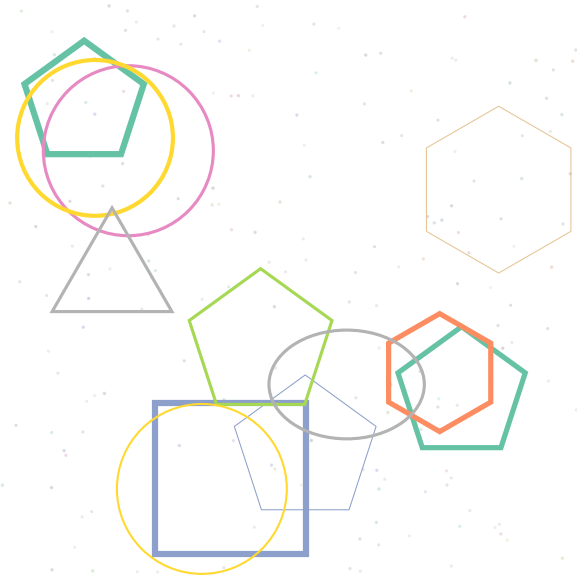[{"shape": "pentagon", "thickness": 3, "radius": 0.54, "center": [0.146, 0.82]}, {"shape": "pentagon", "thickness": 2.5, "radius": 0.58, "center": [0.799, 0.318]}, {"shape": "hexagon", "thickness": 2.5, "radius": 0.51, "center": [0.761, 0.354]}, {"shape": "square", "thickness": 3, "radius": 0.65, "center": [0.399, 0.17]}, {"shape": "pentagon", "thickness": 0.5, "radius": 0.65, "center": [0.529, 0.221]}, {"shape": "circle", "thickness": 1.5, "radius": 0.74, "center": [0.222, 0.738]}, {"shape": "pentagon", "thickness": 1.5, "radius": 0.65, "center": [0.451, 0.404]}, {"shape": "circle", "thickness": 1, "radius": 0.74, "center": [0.35, 0.153]}, {"shape": "circle", "thickness": 2, "radius": 0.67, "center": [0.165, 0.76]}, {"shape": "hexagon", "thickness": 0.5, "radius": 0.72, "center": [0.864, 0.671]}, {"shape": "oval", "thickness": 1.5, "radius": 0.67, "center": [0.6, 0.333]}, {"shape": "triangle", "thickness": 1.5, "radius": 0.6, "center": [0.194, 0.519]}]